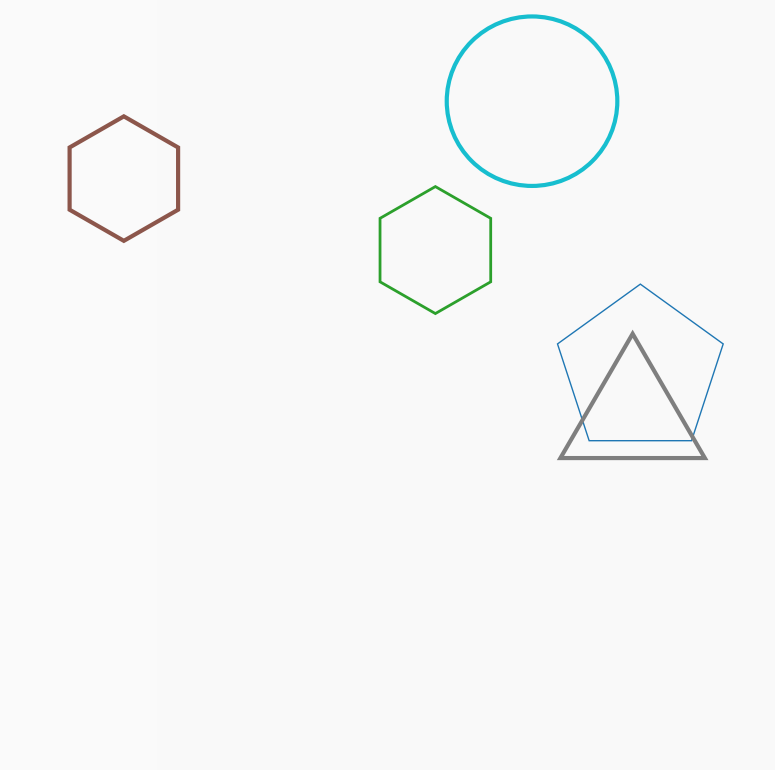[{"shape": "pentagon", "thickness": 0.5, "radius": 0.56, "center": [0.826, 0.519]}, {"shape": "hexagon", "thickness": 1, "radius": 0.41, "center": [0.562, 0.675]}, {"shape": "hexagon", "thickness": 1.5, "radius": 0.4, "center": [0.16, 0.768]}, {"shape": "triangle", "thickness": 1.5, "radius": 0.54, "center": [0.816, 0.459]}, {"shape": "circle", "thickness": 1.5, "radius": 0.55, "center": [0.686, 0.869]}]